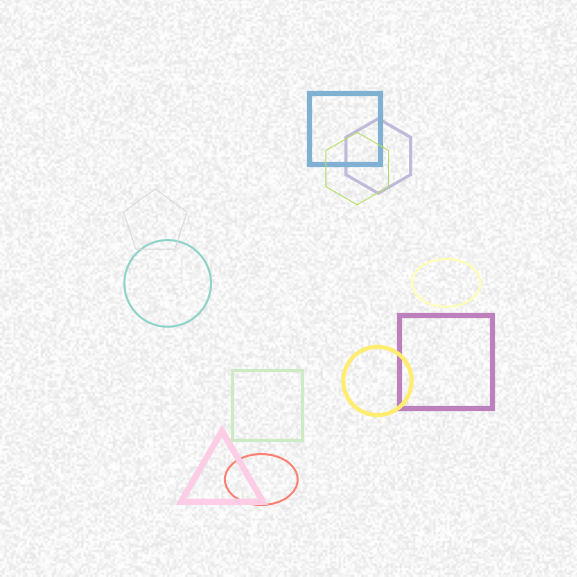[{"shape": "circle", "thickness": 1, "radius": 0.38, "center": [0.29, 0.508]}, {"shape": "oval", "thickness": 1, "radius": 0.3, "center": [0.773, 0.509]}, {"shape": "hexagon", "thickness": 1.5, "radius": 0.32, "center": [0.655, 0.729]}, {"shape": "oval", "thickness": 1, "radius": 0.32, "center": [0.452, 0.169]}, {"shape": "square", "thickness": 2.5, "radius": 0.31, "center": [0.596, 0.777]}, {"shape": "hexagon", "thickness": 0.5, "radius": 0.31, "center": [0.619, 0.707]}, {"shape": "triangle", "thickness": 3, "radius": 0.41, "center": [0.384, 0.171]}, {"shape": "pentagon", "thickness": 0.5, "radius": 0.29, "center": [0.269, 0.614]}, {"shape": "square", "thickness": 2.5, "radius": 0.4, "center": [0.772, 0.373]}, {"shape": "square", "thickness": 1.5, "radius": 0.3, "center": [0.462, 0.298]}, {"shape": "circle", "thickness": 2, "radius": 0.3, "center": [0.654, 0.339]}]